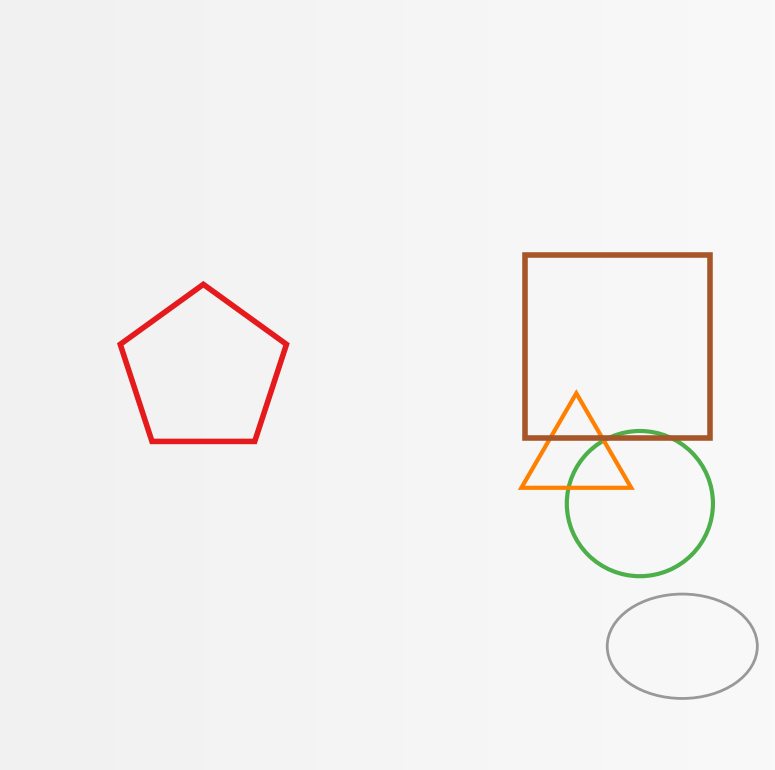[{"shape": "pentagon", "thickness": 2, "radius": 0.56, "center": [0.262, 0.518]}, {"shape": "circle", "thickness": 1.5, "radius": 0.47, "center": [0.826, 0.346]}, {"shape": "triangle", "thickness": 1.5, "radius": 0.41, "center": [0.744, 0.407]}, {"shape": "square", "thickness": 2, "radius": 0.6, "center": [0.797, 0.55]}, {"shape": "oval", "thickness": 1, "radius": 0.48, "center": [0.88, 0.161]}]